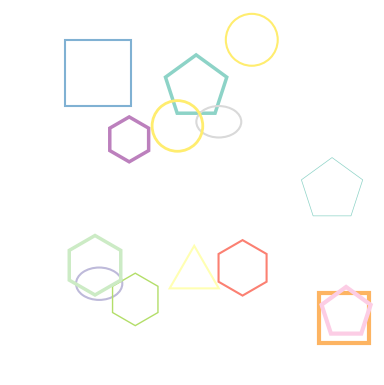[{"shape": "pentagon", "thickness": 2.5, "radius": 0.42, "center": [0.509, 0.774]}, {"shape": "pentagon", "thickness": 0.5, "radius": 0.42, "center": [0.862, 0.507]}, {"shape": "triangle", "thickness": 1.5, "radius": 0.37, "center": [0.504, 0.288]}, {"shape": "oval", "thickness": 1.5, "radius": 0.3, "center": [0.258, 0.263]}, {"shape": "hexagon", "thickness": 1.5, "radius": 0.36, "center": [0.63, 0.304]}, {"shape": "square", "thickness": 1.5, "radius": 0.43, "center": [0.255, 0.81]}, {"shape": "square", "thickness": 3, "radius": 0.32, "center": [0.893, 0.174]}, {"shape": "hexagon", "thickness": 1, "radius": 0.34, "center": [0.351, 0.222]}, {"shape": "pentagon", "thickness": 3, "radius": 0.33, "center": [0.899, 0.188]}, {"shape": "oval", "thickness": 1.5, "radius": 0.29, "center": [0.568, 0.684]}, {"shape": "hexagon", "thickness": 2.5, "radius": 0.29, "center": [0.336, 0.638]}, {"shape": "hexagon", "thickness": 2.5, "radius": 0.39, "center": [0.247, 0.311]}, {"shape": "circle", "thickness": 1.5, "radius": 0.34, "center": [0.654, 0.897]}, {"shape": "circle", "thickness": 2, "radius": 0.33, "center": [0.461, 0.673]}]